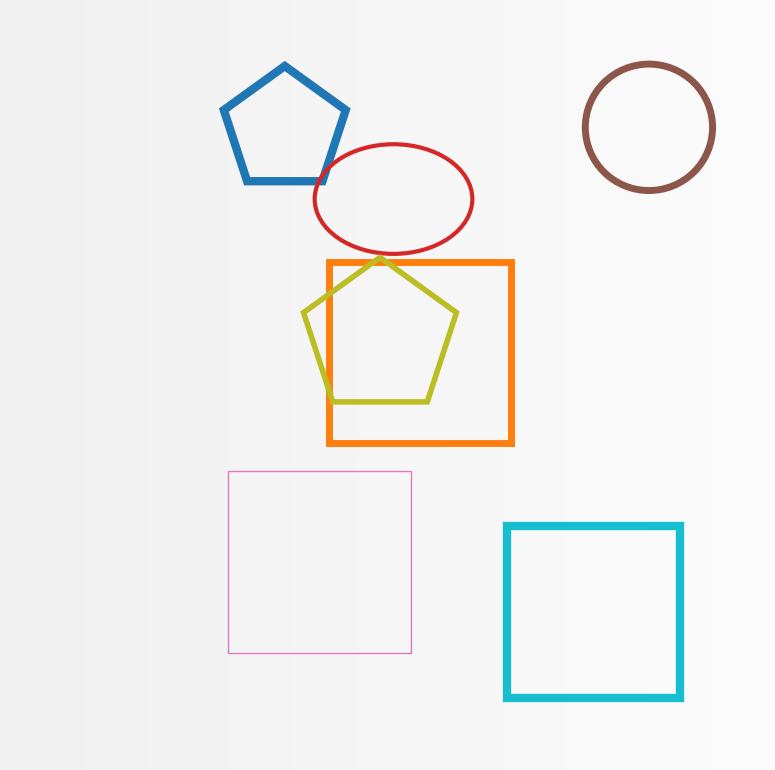[{"shape": "pentagon", "thickness": 3, "radius": 0.41, "center": [0.367, 0.832]}, {"shape": "square", "thickness": 2.5, "radius": 0.59, "center": [0.542, 0.542]}, {"shape": "oval", "thickness": 1.5, "radius": 0.51, "center": [0.508, 0.741]}, {"shape": "circle", "thickness": 2.5, "radius": 0.41, "center": [0.837, 0.835]}, {"shape": "square", "thickness": 0.5, "radius": 0.59, "center": [0.412, 0.27]}, {"shape": "pentagon", "thickness": 2, "radius": 0.52, "center": [0.49, 0.562]}, {"shape": "square", "thickness": 3, "radius": 0.56, "center": [0.766, 0.205]}]